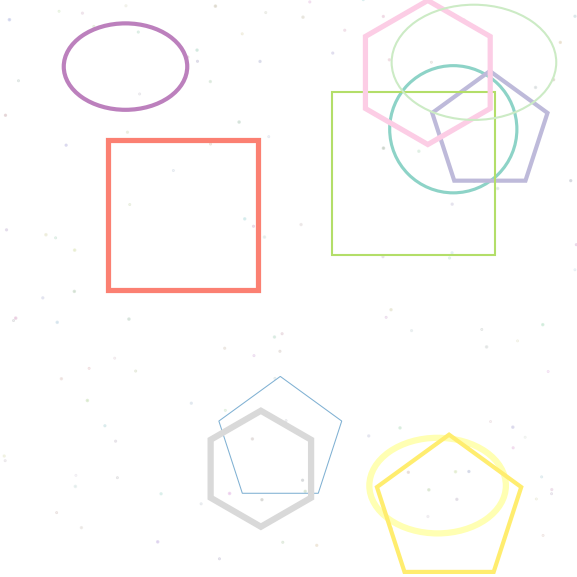[{"shape": "circle", "thickness": 1.5, "radius": 0.55, "center": [0.785, 0.775]}, {"shape": "oval", "thickness": 3, "radius": 0.59, "center": [0.758, 0.158]}, {"shape": "pentagon", "thickness": 2, "radius": 0.52, "center": [0.848, 0.771]}, {"shape": "square", "thickness": 2.5, "radius": 0.65, "center": [0.317, 0.626]}, {"shape": "pentagon", "thickness": 0.5, "radius": 0.56, "center": [0.485, 0.235]}, {"shape": "square", "thickness": 1, "radius": 0.7, "center": [0.716, 0.699]}, {"shape": "hexagon", "thickness": 2.5, "radius": 0.62, "center": [0.741, 0.874]}, {"shape": "hexagon", "thickness": 3, "radius": 0.5, "center": [0.452, 0.187]}, {"shape": "oval", "thickness": 2, "radius": 0.53, "center": [0.217, 0.884]}, {"shape": "oval", "thickness": 1, "radius": 0.71, "center": [0.821, 0.891]}, {"shape": "pentagon", "thickness": 2, "radius": 0.66, "center": [0.778, 0.115]}]